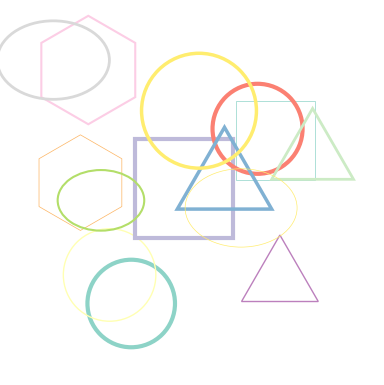[{"shape": "square", "thickness": 0.5, "radius": 0.51, "center": [0.715, 0.635]}, {"shape": "circle", "thickness": 3, "radius": 0.57, "center": [0.341, 0.212]}, {"shape": "circle", "thickness": 1, "radius": 0.6, "center": [0.285, 0.286]}, {"shape": "square", "thickness": 3, "radius": 0.64, "center": [0.478, 0.511]}, {"shape": "circle", "thickness": 3, "radius": 0.58, "center": [0.669, 0.665]}, {"shape": "triangle", "thickness": 2.5, "radius": 0.71, "center": [0.583, 0.528]}, {"shape": "hexagon", "thickness": 0.5, "radius": 0.62, "center": [0.209, 0.526]}, {"shape": "oval", "thickness": 1.5, "radius": 0.56, "center": [0.262, 0.48]}, {"shape": "hexagon", "thickness": 1.5, "radius": 0.7, "center": [0.229, 0.818]}, {"shape": "oval", "thickness": 2, "radius": 0.73, "center": [0.139, 0.844]}, {"shape": "triangle", "thickness": 1, "radius": 0.58, "center": [0.727, 0.274]}, {"shape": "triangle", "thickness": 2, "radius": 0.61, "center": [0.812, 0.596]}, {"shape": "oval", "thickness": 0.5, "radius": 0.73, "center": [0.626, 0.46]}, {"shape": "circle", "thickness": 2.5, "radius": 0.75, "center": [0.517, 0.712]}]